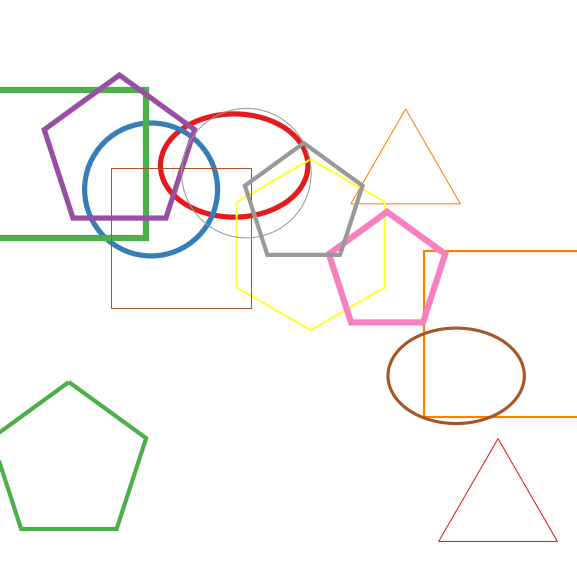[{"shape": "oval", "thickness": 2.5, "radius": 0.64, "center": [0.406, 0.713]}, {"shape": "triangle", "thickness": 0.5, "radius": 0.59, "center": [0.862, 0.121]}, {"shape": "circle", "thickness": 2.5, "radius": 0.58, "center": [0.262, 0.671]}, {"shape": "square", "thickness": 3, "radius": 0.64, "center": [0.124, 0.715]}, {"shape": "pentagon", "thickness": 2, "radius": 0.7, "center": [0.119, 0.197]}, {"shape": "pentagon", "thickness": 2.5, "radius": 0.68, "center": [0.207, 0.732]}, {"shape": "square", "thickness": 1, "radius": 0.72, "center": [0.878, 0.421]}, {"shape": "triangle", "thickness": 0.5, "radius": 0.55, "center": [0.702, 0.701]}, {"shape": "hexagon", "thickness": 1, "radius": 0.74, "center": [0.538, 0.575]}, {"shape": "square", "thickness": 0.5, "radius": 0.61, "center": [0.314, 0.587]}, {"shape": "oval", "thickness": 1.5, "radius": 0.59, "center": [0.79, 0.348]}, {"shape": "pentagon", "thickness": 3, "radius": 0.53, "center": [0.67, 0.526]}, {"shape": "pentagon", "thickness": 2, "radius": 0.54, "center": [0.526, 0.644]}, {"shape": "circle", "thickness": 0.5, "radius": 0.56, "center": [0.427, 0.699]}]